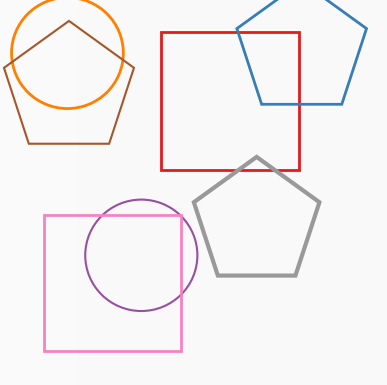[{"shape": "square", "thickness": 2, "radius": 0.89, "center": [0.593, 0.737]}, {"shape": "pentagon", "thickness": 2, "radius": 0.88, "center": [0.779, 0.871]}, {"shape": "circle", "thickness": 1.5, "radius": 0.72, "center": [0.365, 0.337]}, {"shape": "circle", "thickness": 2, "radius": 0.72, "center": [0.174, 0.862]}, {"shape": "pentagon", "thickness": 1.5, "radius": 0.88, "center": [0.178, 0.769]}, {"shape": "square", "thickness": 2, "radius": 0.88, "center": [0.29, 0.265]}, {"shape": "pentagon", "thickness": 3, "radius": 0.85, "center": [0.662, 0.422]}]